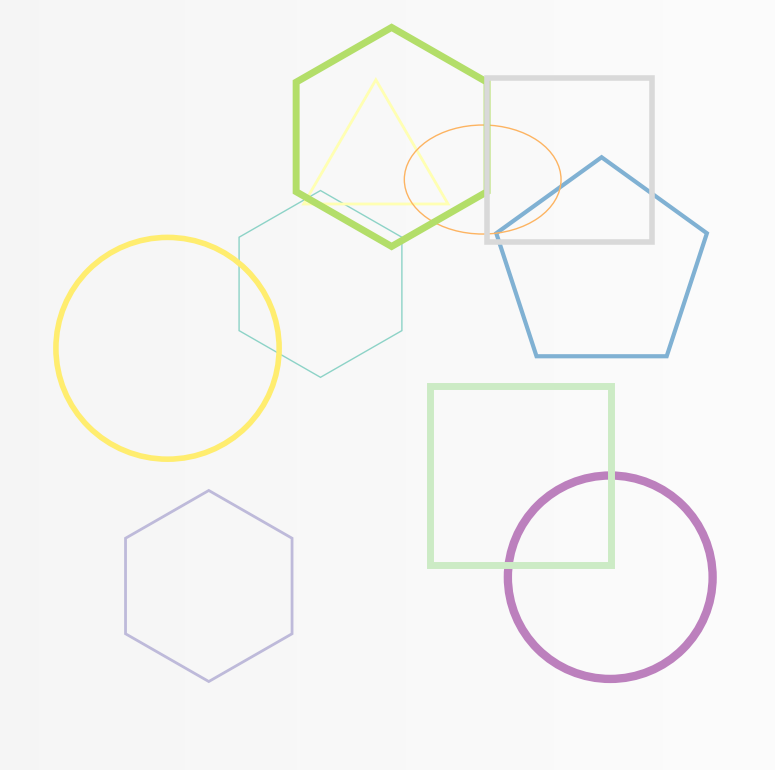[{"shape": "hexagon", "thickness": 0.5, "radius": 0.61, "center": [0.414, 0.631]}, {"shape": "triangle", "thickness": 1, "radius": 0.54, "center": [0.485, 0.789]}, {"shape": "hexagon", "thickness": 1, "radius": 0.62, "center": [0.269, 0.239]}, {"shape": "pentagon", "thickness": 1.5, "radius": 0.71, "center": [0.776, 0.653]}, {"shape": "oval", "thickness": 0.5, "radius": 0.51, "center": [0.623, 0.767]}, {"shape": "hexagon", "thickness": 2.5, "radius": 0.71, "center": [0.505, 0.822]}, {"shape": "square", "thickness": 2, "radius": 0.53, "center": [0.735, 0.792]}, {"shape": "circle", "thickness": 3, "radius": 0.66, "center": [0.787, 0.25]}, {"shape": "square", "thickness": 2.5, "radius": 0.58, "center": [0.672, 0.382]}, {"shape": "circle", "thickness": 2, "radius": 0.72, "center": [0.216, 0.548]}]